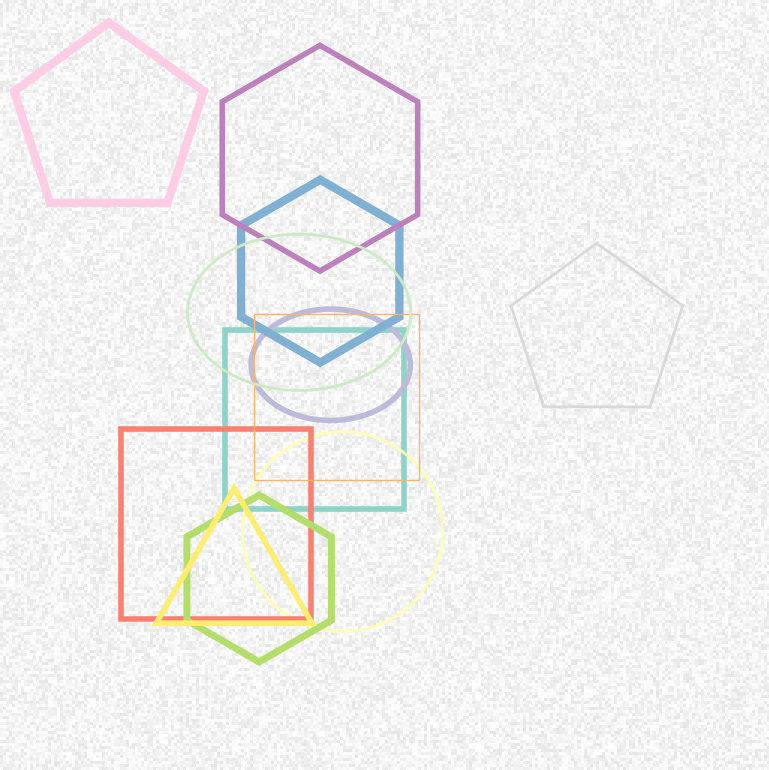[{"shape": "square", "thickness": 2, "radius": 0.58, "center": [0.408, 0.455]}, {"shape": "circle", "thickness": 1, "radius": 0.65, "center": [0.445, 0.31]}, {"shape": "oval", "thickness": 2, "radius": 0.52, "center": [0.43, 0.526]}, {"shape": "square", "thickness": 2, "radius": 0.62, "center": [0.281, 0.319]}, {"shape": "hexagon", "thickness": 3, "radius": 0.59, "center": [0.416, 0.648]}, {"shape": "square", "thickness": 0.5, "radius": 0.54, "center": [0.437, 0.484]}, {"shape": "hexagon", "thickness": 2.5, "radius": 0.54, "center": [0.337, 0.249]}, {"shape": "pentagon", "thickness": 3, "radius": 0.65, "center": [0.141, 0.841]}, {"shape": "pentagon", "thickness": 1, "radius": 0.59, "center": [0.775, 0.567]}, {"shape": "hexagon", "thickness": 2, "radius": 0.73, "center": [0.415, 0.795]}, {"shape": "oval", "thickness": 1, "radius": 0.73, "center": [0.389, 0.594]}, {"shape": "triangle", "thickness": 2, "radius": 0.58, "center": [0.304, 0.249]}]